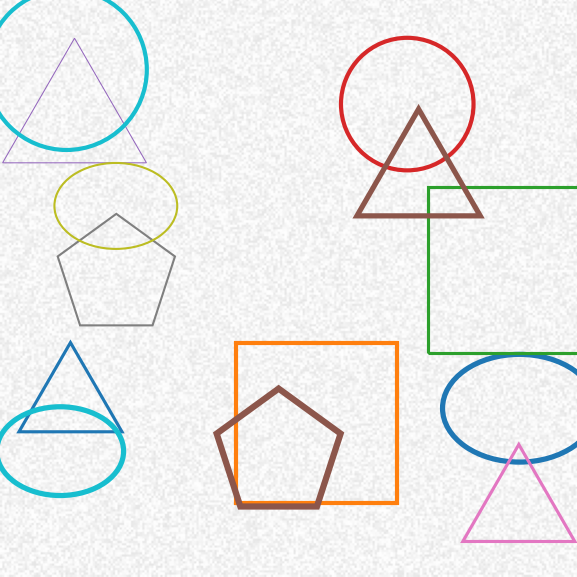[{"shape": "triangle", "thickness": 1.5, "radius": 0.51, "center": [0.122, 0.303]}, {"shape": "oval", "thickness": 2.5, "radius": 0.67, "center": [0.9, 0.292]}, {"shape": "square", "thickness": 2, "radius": 0.69, "center": [0.548, 0.266]}, {"shape": "square", "thickness": 1.5, "radius": 0.72, "center": [0.885, 0.532]}, {"shape": "circle", "thickness": 2, "radius": 0.57, "center": [0.705, 0.819]}, {"shape": "triangle", "thickness": 0.5, "radius": 0.72, "center": [0.129, 0.789]}, {"shape": "triangle", "thickness": 2.5, "radius": 0.62, "center": [0.725, 0.687]}, {"shape": "pentagon", "thickness": 3, "radius": 0.56, "center": [0.482, 0.213]}, {"shape": "triangle", "thickness": 1.5, "radius": 0.56, "center": [0.898, 0.117]}, {"shape": "pentagon", "thickness": 1, "radius": 0.53, "center": [0.201, 0.522]}, {"shape": "oval", "thickness": 1, "radius": 0.53, "center": [0.201, 0.643]}, {"shape": "oval", "thickness": 2.5, "radius": 0.55, "center": [0.104, 0.218]}, {"shape": "circle", "thickness": 2, "radius": 0.7, "center": [0.115, 0.879]}]